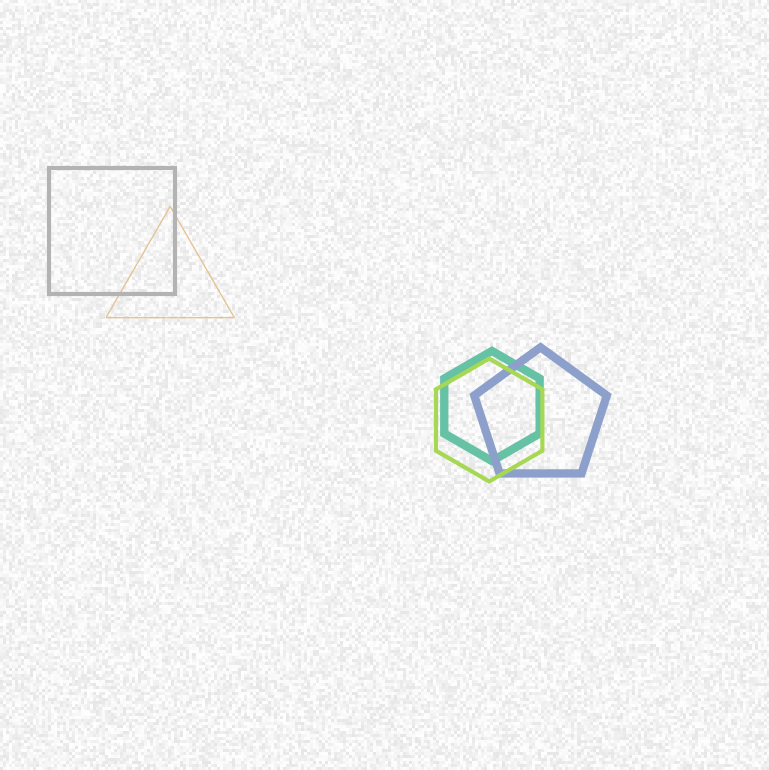[{"shape": "hexagon", "thickness": 3, "radius": 0.36, "center": [0.639, 0.473]}, {"shape": "pentagon", "thickness": 3, "radius": 0.45, "center": [0.702, 0.458]}, {"shape": "hexagon", "thickness": 1.5, "radius": 0.4, "center": [0.635, 0.455]}, {"shape": "triangle", "thickness": 0.5, "radius": 0.48, "center": [0.221, 0.636]}, {"shape": "square", "thickness": 1.5, "radius": 0.41, "center": [0.145, 0.7]}]